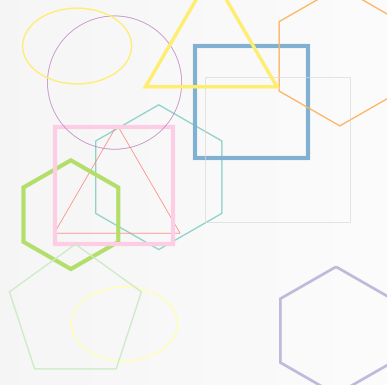[{"shape": "hexagon", "thickness": 1, "radius": 0.94, "center": [0.41, 0.54]}, {"shape": "oval", "thickness": 1, "radius": 0.69, "center": [0.321, 0.159]}, {"shape": "hexagon", "thickness": 2, "radius": 0.83, "center": [0.867, 0.141]}, {"shape": "triangle", "thickness": 0.5, "radius": 0.94, "center": [0.302, 0.488]}, {"shape": "square", "thickness": 3, "radius": 0.73, "center": [0.649, 0.735]}, {"shape": "hexagon", "thickness": 1, "radius": 0.9, "center": [0.877, 0.854]}, {"shape": "hexagon", "thickness": 3, "radius": 0.71, "center": [0.183, 0.442]}, {"shape": "square", "thickness": 3, "radius": 0.76, "center": [0.293, 0.518]}, {"shape": "square", "thickness": 0.5, "radius": 0.94, "center": [0.716, 0.612]}, {"shape": "circle", "thickness": 0.5, "radius": 0.87, "center": [0.296, 0.786]}, {"shape": "pentagon", "thickness": 1, "radius": 0.9, "center": [0.195, 0.187]}, {"shape": "triangle", "thickness": 2.5, "radius": 0.98, "center": [0.545, 0.873]}, {"shape": "oval", "thickness": 1, "radius": 0.7, "center": [0.199, 0.88]}]